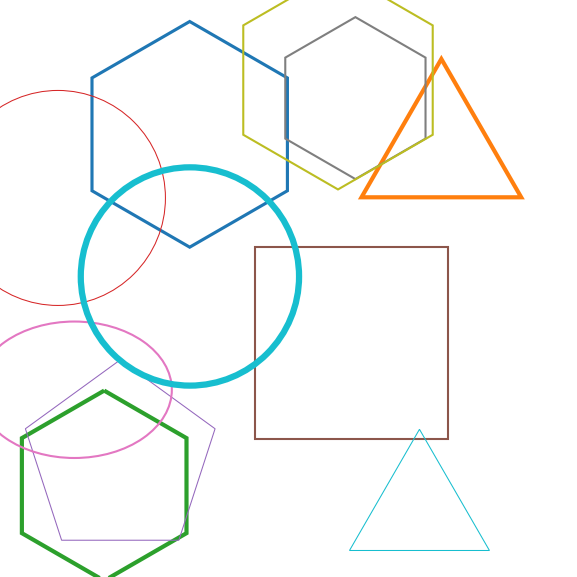[{"shape": "hexagon", "thickness": 1.5, "radius": 0.98, "center": [0.328, 0.767]}, {"shape": "triangle", "thickness": 2, "radius": 0.8, "center": [0.764, 0.737]}, {"shape": "hexagon", "thickness": 2, "radius": 0.82, "center": [0.18, 0.158]}, {"shape": "circle", "thickness": 0.5, "radius": 0.93, "center": [0.1, 0.656]}, {"shape": "pentagon", "thickness": 0.5, "radius": 0.86, "center": [0.208, 0.203]}, {"shape": "square", "thickness": 1, "radius": 0.83, "center": [0.609, 0.405]}, {"shape": "oval", "thickness": 1, "radius": 0.84, "center": [0.129, 0.324]}, {"shape": "hexagon", "thickness": 1, "radius": 0.7, "center": [0.615, 0.829]}, {"shape": "hexagon", "thickness": 1, "radius": 0.95, "center": [0.585, 0.86]}, {"shape": "circle", "thickness": 3, "radius": 0.94, "center": [0.329, 0.52]}, {"shape": "triangle", "thickness": 0.5, "radius": 0.7, "center": [0.726, 0.116]}]